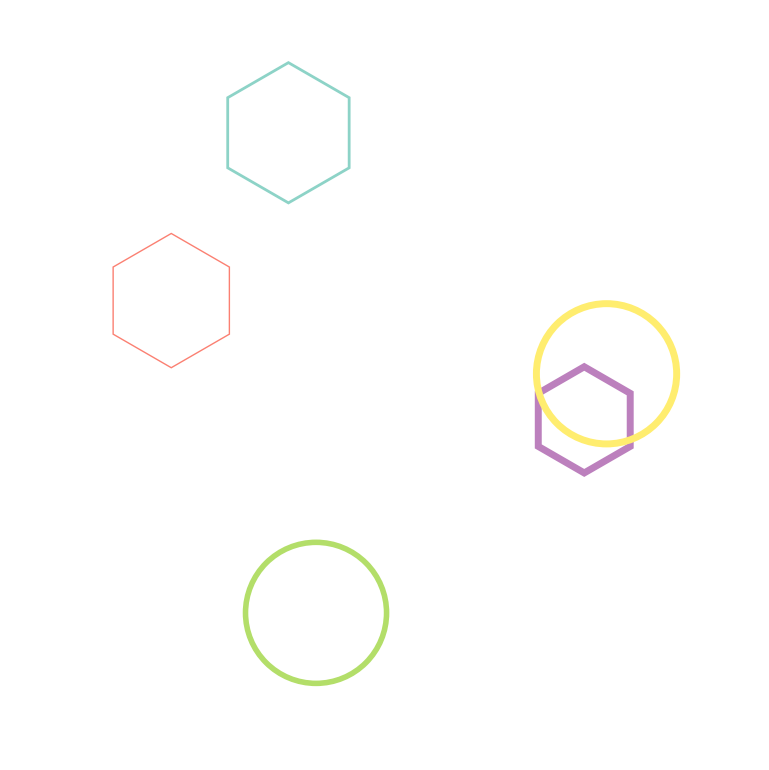[{"shape": "hexagon", "thickness": 1, "radius": 0.46, "center": [0.375, 0.828]}, {"shape": "hexagon", "thickness": 0.5, "radius": 0.44, "center": [0.222, 0.61]}, {"shape": "circle", "thickness": 2, "radius": 0.46, "center": [0.41, 0.204]}, {"shape": "hexagon", "thickness": 2.5, "radius": 0.34, "center": [0.759, 0.455]}, {"shape": "circle", "thickness": 2.5, "radius": 0.46, "center": [0.788, 0.515]}]